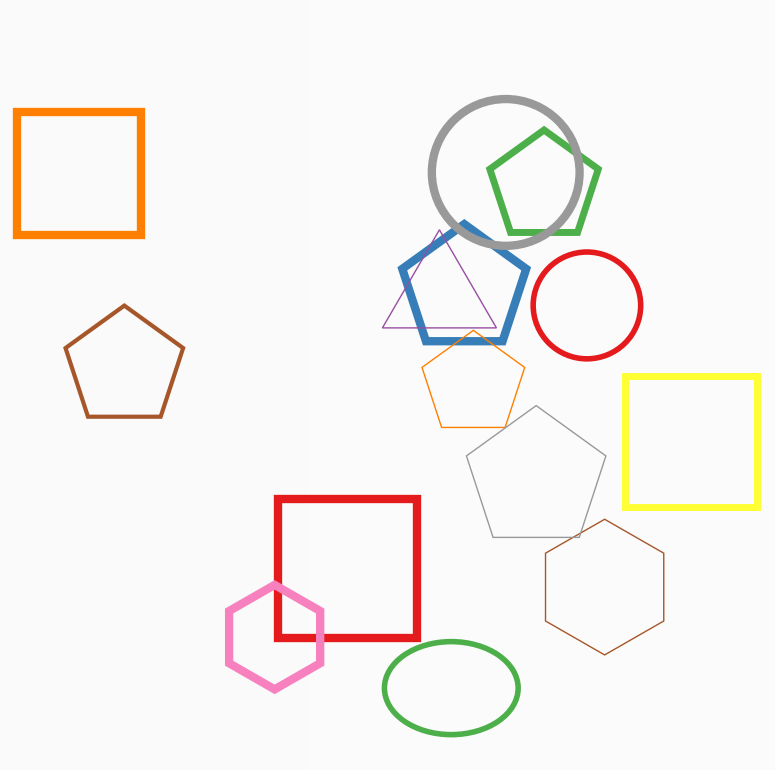[{"shape": "square", "thickness": 3, "radius": 0.45, "center": [0.449, 0.262]}, {"shape": "circle", "thickness": 2, "radius": 0.35, "center": [0.757, 0.603]}, {"shape": "pentagon", "thickness": 3, "radius": 0.42, "center": [0.599, 0.625]}, {"shape": "oval", "thickness": 2, "radius": 0.43, "center": [0.582, 0.106]}, {"shape": "pentagon", "thickness": 2.5, "radius": 0.37, "center": [0.702, 0.758]}, {"shape": "triangle", "thickness": 0.5, "radius": 0.42, "center": [0.567, 0.617]}, {"shape": "pentagon", "thickness": 0.5, "radius": 0.35, "center": [0.611, 0.501]}, {"shape": "square", "thickness": 3, "radius": 0.4, "center": [0.102, 0.775]}, {"shape": "square", "thickness": 2.5, "radius": 0.42, "center": [0.892, 0.426]}, {"shape": "hexagon", "thickness": 0.5, "radius": 0.44, "center": [0.78, 0.238]}, {"shape": "pentagon", "thickness": 1.5, "radius": 0.4, "center": [0.16, 0.523]}, {"shape": "hexagon", "thickness": 3, "radius": 0.34, "center": [0.354, 0.173]}, {"shape": "pentagon", "thickness": 0.5, "radius": 0.47, "center": [0.692, 0.379]}, {"shape": "circle", "thickness": 3, "radius": 0.48, "center": [0.653, 0.776]}]